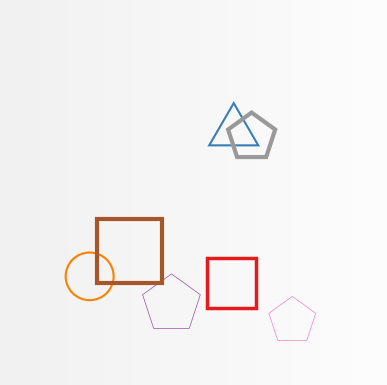[{"shape": "square", "thickness": 2.5, "radius": 0.32, "center": [0.597, 0.265]}, {"shape": "triangle", "thickness": 1.5, "radius": 0.37, "center": [0.603, 0.659]}, {"shape": "pentagon", "thickness": 0.5, "radius": 0.39, "center": [0.443, 0.21]}, {"shape": "circle", "thickness": 1.5, "radius": 0.31, "center": [0.231, 0.282]}, {"shape": "square", "thickness": 3, "radius": 0.42, "center": [0.334, 0.347]}, {"shape": "pentagon", "thickness": 0.5, "radius": 0.32, "center": [0.754, 0.167]}, {"shape": "pentagon", "thickness": 3, "radius": 0.32, "center": [0.649, 0.644]}]